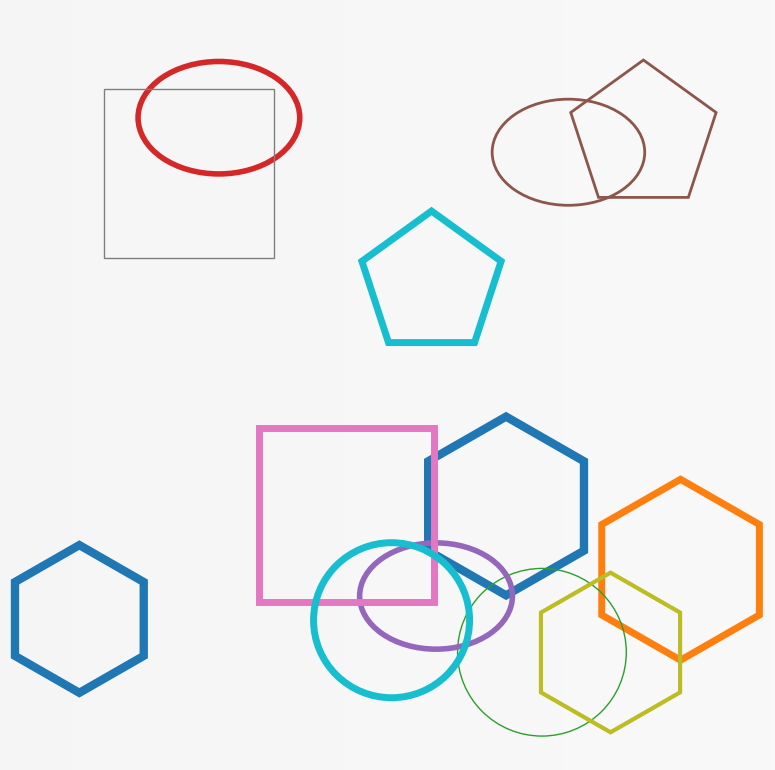[{"shape": "hexagon", "thickness": 3, "radius": 0.58, "center": [0.653, 0.343]}, {"shape": "hexagon", "thickness": 3, "radius": 0.48, "center": [0.102, 0.196]}, {"shape": "hexagon", "thickness": 2.5, "radius": 0.59, "center": [0.878, 0.26]}, {"shape": "circle", "thickness": 0.5, "radius": 0.54, "center": [0.699, 0.153]}, {"shape": "oval", "thickness": 2, "radius": 0.52, "center": [0.282, 0.847]}, {"shape": "oval", "thickness": 2, "radius": 0.49, "center": [0.563, 0.226]}, {"shape": "oval", "thickness": 1, "radius": 0.49, "center": [0.733, 0.802]}, {"shape": "pentagon", "thickness": 1, "radius": 0.49, "center": [0.83, 0.823]}, {"shape": "square", "thickness": 2.5, "radius": 0.56, "center": [0.447, 0.331]}, {"shape": "square", "thickness": 0.5, "radius": 0.55, "center": [0.244, 0.775]}, {"shape": "hexagon", "thickness": 1.5, "radius": 0.52, "center": [0.788, 0.153]}, {"shape": "pentagon", "thickness": 2.5, "radius": 0.47, "center": [0.557, 0.631]}, {"shape": "circle", "thickness": 2.5, "radius": 0.5, "center": [0.505, 0.195]}]